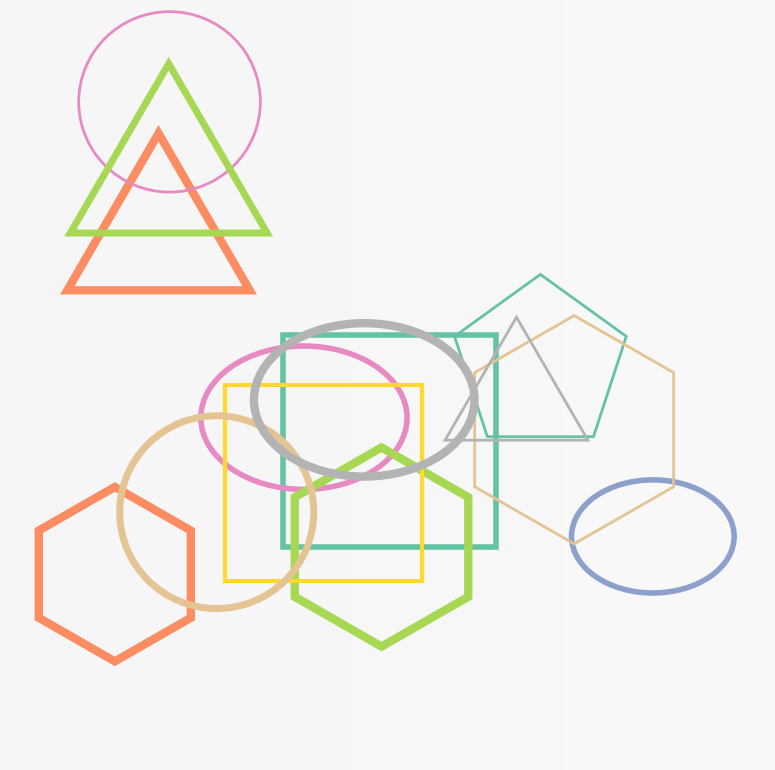[{"shape": "square", "thickness": 2, "radius": 0.69, "center": [0.503, 0.428]}, {"shape": "pentagon", "thickness": 1, "radius": 0.58, "center": [0.697, 0.527]}, {"shape": "triangle", "thickness": 3, "radius": 0.68, "center": [0.205, 0.691]}, {"shape": "hexagon", "thickness": 3, "radius": 0.57, "center": [0.148, 0.254]}, {"shape": "oval", "thickness": 2, "radius": 0.52, "center": [0.842, 0.303]}, {"shape": "circle", "thickness": 1, "radius": 0.59, "center": [0.219, 0.868]}, {"shape": "oval", "thickness": 2, "radius": 0.67, "center": [0.392, 0.457]}, {"shape": "triangle", "thickness": 2.5, "radius": 0.73, "center": [0.218, 0.771]}, {"shape": "hexagon", "thickness": 3, "radius": 0.65, "center": [0.492, 0.29]}, {"shape": "square", "thickness": 1.5, "radius": 0.64, "center": [0.417, 0.373]}, {"shape": "hexagon", "thickness": 1, "radius": 0.74, "center": [0.741, 0.442]}, {"shape": "circle", "thickness": 2.5, "radius": 0.63, "center": [0.28, 0.335]}, {"shape": "triangle", "thickness": 1, "radius": 0.53, "center": [0.666, 0.482]}, {"shape": "oval", "thickness": 3, "radius": 0.71, "center": [0.47, 0.481]}]